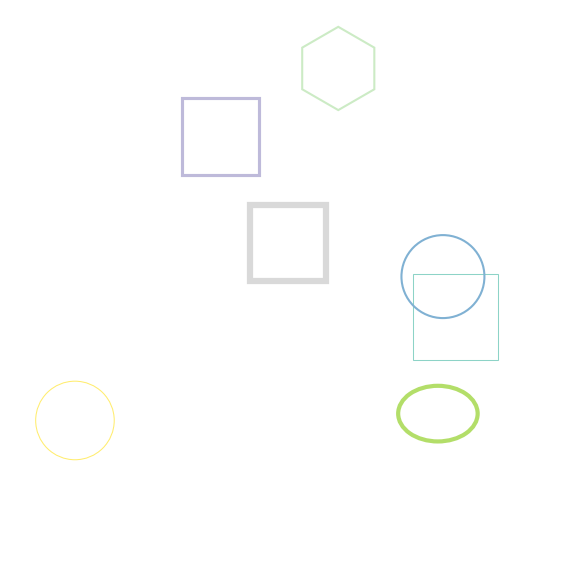[{"shape": "square", "thickness": 0.5, "radius": 0.37, "center": [0.789, 0.45]}, {"shape": "square", "thickness": 1.5, "radius": 0.33, "center": [0.382, 0.763]}, {"shape": "circle", "thickness": 1, "radius": 0.36, "center": [0.767, 0.52]}, {"shape": "oval", "thickness": 2, "radius": 0.34, "center": [0.758, 0.283]}, {"shape": "square", "thickness": 3, "radius": 0.33, "center": [0.499, 0.579]}, {"shape": "hexagon", "thickness": 1, "radius": 0.36, "center": [0.586, 0.881]}, {"shape": "circle", "thickness": 0.5, "radius": 0.34, "center": [0.13, 0.271]}]